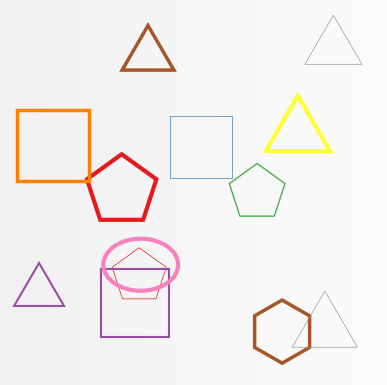[{"shape": "pentagon", "thickness": 0.5, "radius": 0.37, "center": [0.359, 0.283]}, {"shape": "pentagon", "thickness": 3, "radius": 0.47, "center": [0.314, 0.505]}, {"shape": "square", "thickness": 0.5, "radius": 0.41, "center": [0.519, 0.618]}, {"shape": "pentagon", "thickness": 1, "radius": 0.38, "center": [0.664, 0.5]}, {"shape": "square", "thickness": 1.5, "radius": 0.44, "center": [0.348, 0.214]}, {"shape": "triangle", "thickness": 1.5, "radius": 0.37, "center": [0.101, 0.242]}, {"shape": "square", "thickness": 2.5, "radius": 0.46, "center": [0.136, 0.622]}, {"shape": "triangle", "thickness": 3, "radius": 0.48, "center": [0.769, 0.655]}, {"shape": "triangle", "thickness": 2.5, "radius": 0.39, "center": [0.382, 0.857]}, {"shape": "hexagon", "thickness": 2.5, "radius": 0.41, "center": [0.728, 0.139]}, {"shape": "oval", "thickness": 3, "radius": 0.48, "center": [0.363, 0.312]}, {"shape": "triangle", "thickness": 0.5, "radius": 0.49, "center": [0.838, 0.147]}, {"shape": "triangle", "thickness": 0.5, "radius": 0.43, "center": [0.86, 0.876]}]